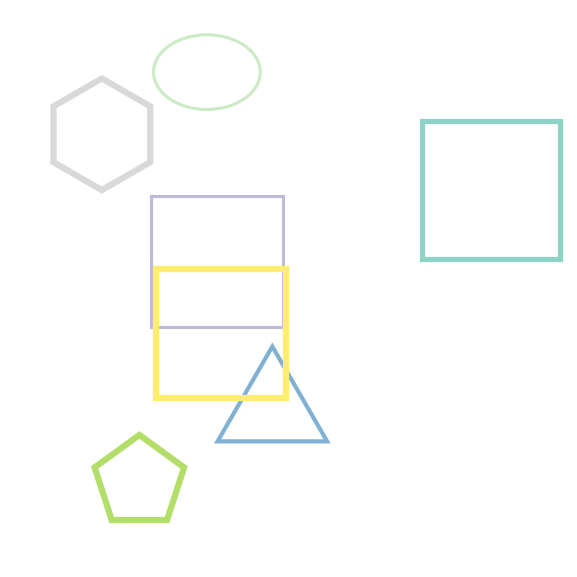[{"shape": "square", "thickness": 2.5, "radius": 0.6, "center": [0.851, 0.671]}, {"shape": "square", "thickness": 1.5, "radius": 0.57, "center": [0.376, 0.547]}, {"shape": "triangle", "thickness": 2, "radius": 0.55, "center": [0.472, 0.29]}, {"shape": "pentagon", "thickness": 3, "radius": 0.41, "center": [0.241, 0.165]}, {"shape": "hexagon", "thickness": 3, "radius": 0.48, "center": [0.176, 0.767]}, {"shape": "oval", "thickness": 1.5, "radius": 0.46, "center": [0.358, 0.874]}, {"shape": "square", "thickness": 3, "radius": 0.56, "center": [0.383, 0.421]}]